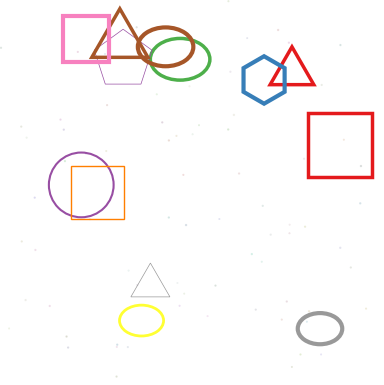[{"shape": "triangle", "thickness": 2.5, "radius": 0.33, "center": [0.758, 0.813]}, {"shape": "square", "thickness": 2.5, "radius": 0.42, "center": [0.884, 0.623]}, {"shape": "hexagon", "thickness": 3, "radius": 0.31, "center": [0.686, 0.792]}, {"shape": "oval", "thickness": 2.5, "radius": 0.39, "center": [0.468, 0.846]}, {"shape": "circle", "thickness": 1.5, "radius": 0.42, "center": [0.211, 0.52]}, {"shape": "pentagon", "thickness": 0.5, "radius": 0.39, "center": [0.32, 0.845]}, {"shape": "square", "thickness": 1, "radius": 0.34, "center": [0.253, 0.5]}, {"shape": "oval", "thickness": 2, "radius": 0.29, "center": [0.368, 0.167]}, {"shape": "oval", "thickness": 3, "radius": 0.36, "center": [0.43, 0.878]}, {"shape": "triangle", "thickness": 2.5, "radius": 0.42, "center": [0.311, 0.893]}, {"shape": "square", "thickness": 3, "radius": 0.3, "center": [0.224, 0.899]}, {"shape": "triangle", "thickness": 0.5, "radius": 0.29, "center": [0.391, 0.258]}, {"shape": "oval", "thickness": 3, "radius": 0.29, "center": [0.831, 0.146]}]